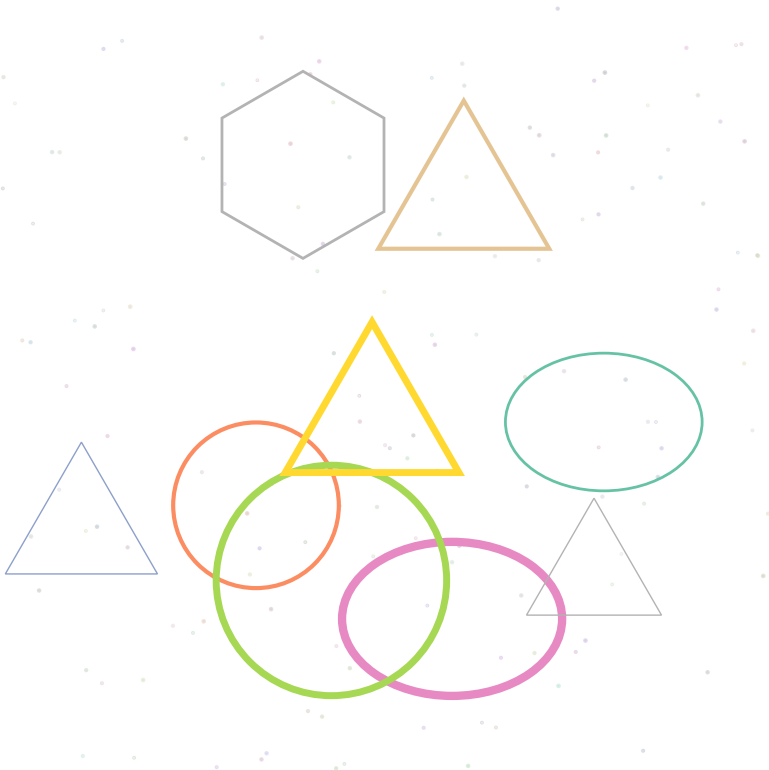[{"shape": "oval", "thickness": 1, "radius": 0.64, "center": [0.784, 0.452]}, {"shape": "circle", "thickness": 1.5, "radius": 0.54, "center": [0.332, 0.344]}, {"shape": "triangle", "thickness": 0.5, "radius": 0.57, "center": [0.106, 0.312]}, {"shape": "oval", "thickness": 3, "radius": 0.71, "center": [0.587, 0.196]}, {"shape": "circle", "thickness": 2.5, "radius": 0.75, "center": [0.43, 0.246]}, {"shape": "triangle", "thickness": 2.5, "radius": 0.65, "center": [0.483, 0.451]}, {"shape": "triangle", "thickness": 1.5, "radius": 0.64, "center": [0.602, 0.741]}, {"shape": "hexagon", "thickness": 1, "radius": 0.61, "center": [0.393, 0.786]}, {"shape": "triangle", "thickness": 0.5, "radius": 0.51, "center": [0.771, 0.252]}]